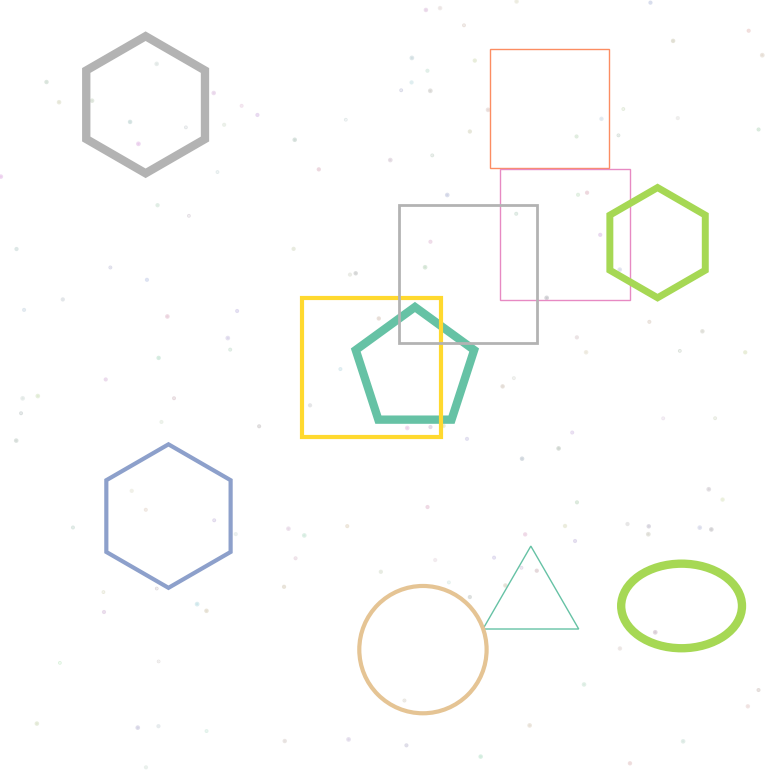[{"shape": "pentagon", "thickness": 3, "radius": 0.4, "center": [0.539, 0.52]}, {"shape": "triangle", "thickness": 0.5, "radius": 0.36, "center": [0.689, 0.219]}, {"shape": "square", "thickness": 0.5, "radius": 0.39, "center": [0.714, 0.859]}, {"shape": "hexagon", "thickness": 1.5, "radius": 0.47, "center": [0.219, 0.33]}, {"shape": "square", "thickness": 0.5, "radius": 0.42, "center": [0.734, 0.695]}, {"shape": "oval", "thickness": 3, "radius": 0.39, "center": [0.885, 0.213]}, {"shape": "hexagon", "thickness": 2.5, "radius": 0.36, "center": [0.854, 0.685]}, {"shape": "square", "thickness": 1.5, "radius": 0.45, "center": [0.482, 0.522]}, {"shape": "circle", "thickness": 1.5, "radius": 0.41, "center": [0.549, 0.156]}, {"shape": "hexagon", "thickness": 3, "radius": 0.45, "center": [0.189, 0.864]}, {"shape": "square", "thickness": 1, "radius": 0.45, "center": [0.608, 0.645]}]